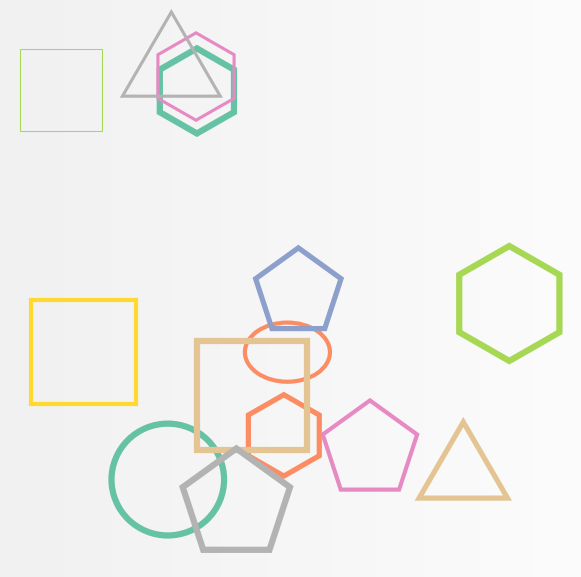[{"shape": "circle", "thickness": 3, "radius": 0.48, "center": [0.289, 0.169]}, {"shape": "hexagon", "thickness": 3, "radius": 0.37, "center": [0.339, 0.842]}, {"shape": "hexagon", "thickness": 2.5, "radius": 0.35, "center": [0.488, 0.245]}, {"shape": "oval", "thickness": 2, "radius": 0.37, "center": [0.494, 0.389]}, {"shape": "pentagon", "thickness": 2.5, "radius": 0.39, "center": [0.513, 0.493]}, {"shape": "hexagon", "thickness": 1.5, "radius": 0.38, "center": [0.337, 0.867]}, {"shape": "pentagon", "thickness": 2, "radius": 0.43, "center": [0.636, 0.22]}, {"shape": "square", "thickness": 0.5, "radius": 0.35, "center": [0.105, 0.843]}, {"shape": "hexagon", "thickness": 3, "radius": 0.5, "center": [0.876, 0.474]}, {"shape": "square", "thickness": 2, "radius": 0.45, "center": [0.144, 0.389]}, {"shape": "square", "thickness": 3, "radius": 0.47, "center": [0.434, 0.314]}, {"shape": "triangle", "thickness": 2.5, "radius": 0.44, "center": [0.797, 0.181]}, {"shape": "triangle", "thickness": 1.5, "radius": 0.49, "center": [0.295, 0.881]}, {"shape": "pentagon", "thickness": 3, "radius": 0.48, "center": [0.407, 0.126]}]